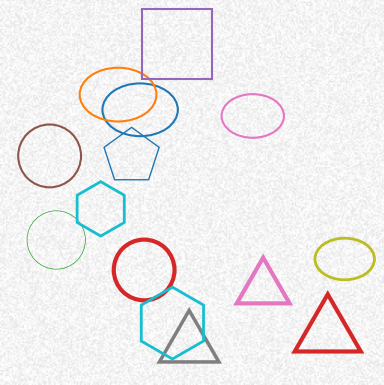[{"shape": "pentagon", "thickness": 1, "radius": 0.38, "center": [0.342, 0.594]}, {"shape": "oval", "thickness": 1.5, "radius": 0.49, "center": [0.364, 0.715]}, {"shape": "oval", "thickness": 1.5, "radius": 0.5, "center": [0.307, 0.754]}, {"shape": "circle", "thickness": 0.5, "radius": 0.38, "center": [0.146, 0.377]}, {"shape": "triangle", "thickness": 3, "radius": 0.5, "center": [0.851, 0.137]}, {"shape": "circle", "thickness": 3, "radius": 0.39, "center": [0.374, 0.299]}, {"shape": "square", "thickness": 1.5, "radius": 0.45, "center": [0.46, 0.887]}, {"shape": "circle", "thickness": 1.5, "radius": 0.41, "center": [0.129, 0.595]}, {"shape": "triangle", "thickness": 3, "radius": 0.4, "center": [0.684, 0.252]}, {"shape": "oval", "thickness": 1.5, "radius": 0.4, "center": [0.657, 0.699]}, {"shape": "triangle", "thickness": 2.5, "radius": 0.45, "center": [0.491, 0.105]}, {"shape": "oval", "thickness": 2, "radius": 0.39, "center": [0.895, 0.327]}, {"shape": "hexagon", "thickness": 2, "radius": 0.47, "center": [0.448, 0.161]}, {"shape": "hexagon", "thickness": 2, "radius": 0.35, "center": [0.262, 0.457]}]